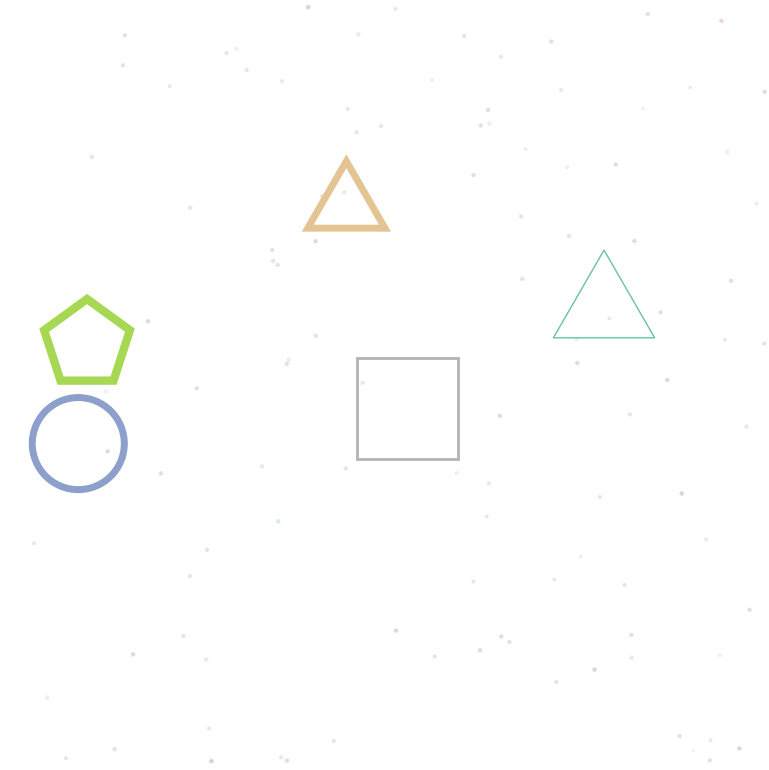[{"shape": "triangle", "thickness": 0.5, "radius": 0.38, "center": [0.784, 0.599]}, {"shape": "circle", "thickness": 2.5, "radius": 0.3, "center": [0.102, 0.424]}, {"shape": "pentagon", "thickness": 3, "radius": 0.29, "center": [0.113, 0.553]}, {"shape": "triangle", "thickness": 2.5, "radius": 0.29, "center": [0.45, 0.733]}, {"shape": "square", "thickness": 1, "radius": 0.33, "center": [0.529, 0.47]}]